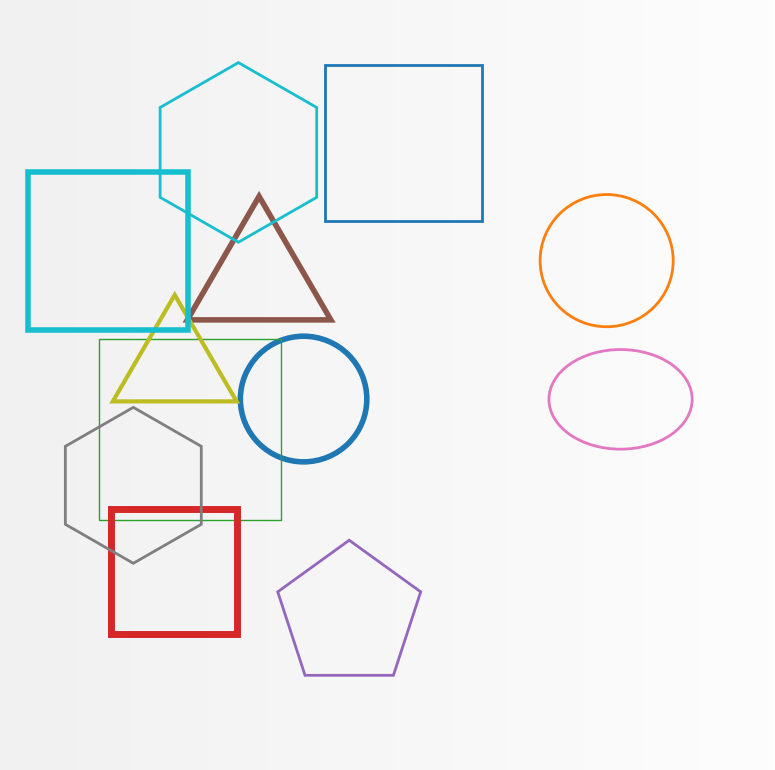[{"shape": "circle", "thickness": 2, "radius": 0.41, "center": [0.392, 0.482]}, {"shape": "square", "thickness": 1, "radius": 0.51, "center": [0.521, 0.814]}, {"shape": "circle", "thickness": 1, "radius": 0.43, "center": [0.783, 0.662]}, {"shape": "square", "thickness": 0.5, "radius": 0.59, "center": [0.245, 0.443]}, {"shape": "square", "thickness": 2.5, "radius": 0.41, "center": [0.225, 0.258]}, {"shape": "pentagon", "thickness": 1, "radius": 0.48, "center": [0.451, 0.201]}, {"shape": "triangle", "thickness": 2, "radius": 0.53, "center": [0.334, 0.638]}, {"shape": "oval", "thickness": 1, "radius": 0.46, "center": [0.801, 0.481]}, {"shape": "hexagon", "thickness": 1, "radius": 0.51, "center": [0.172, 0.37]}, {"shape": "triangle", "thickness": 1.5, "radius": 0.46, "center": [0.225, 0.525]}, {"shape": "square", "thickness": 2, "radius": 0.51, "center": [0.139, 0.674]}, {"shape": "hexagon", "thickness": 1, "radius": 0.58, "center": [0.308, 0.802]}]